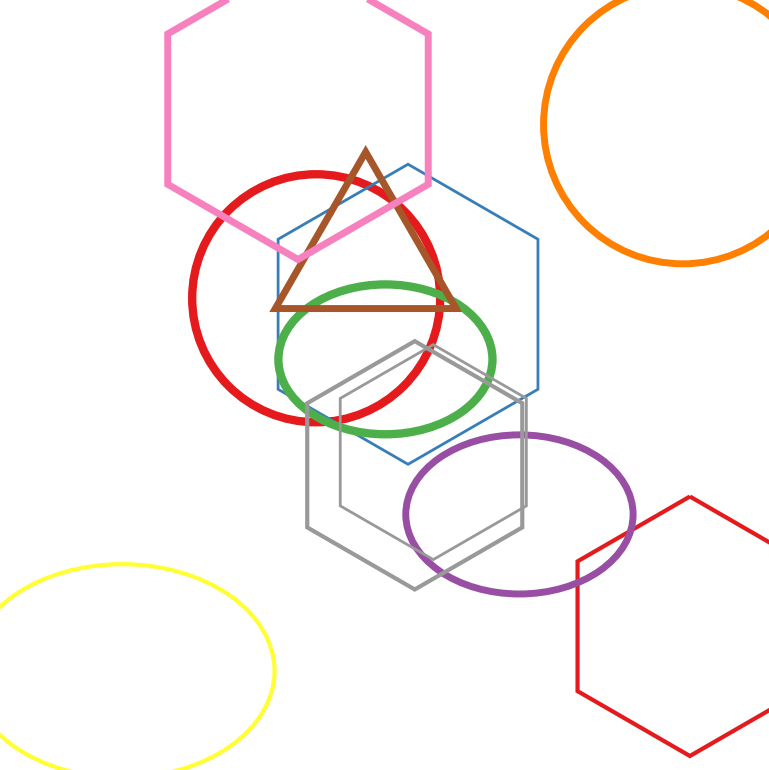[{"shape": "circle", "thickness": 3, "radius": 0.81, "center": [0.411, 0.613]}, {"shape": "hexagon", "thickness": 1.5, "radius": 0.84, "center": [0.896, 0.187]}, {"shape": "hexagon", "thickness": 1, "radius": 0.97, "center": [0.53, 0.592]}, {"shape": "oval", "thickness": 3, "radius": 0.7, "center": [0.501, 0.533]}, {"shape": "oval", "thickness": 2.5, "radius": 0.74, "center": [0.675, 0.332]}, {"shape": "circle", "thickness": 2.5, "radius": 0.9, "center": [0.887, 0.838]}, {"shape": "oval", "thickness": 1.5, "radius": 0.99, "center": [0.158, 0.129]}, {"shape": "triangle", "thickness": 2.5, "radius": 0.68, "center": [0.475, 0.667]}, {"shape": "hexagon", "thickness": 2.5, "radius": 0.98, "center": [0.387, 0.858]}, {"shape": "hexagon", "thickness": 1.5, "radius": 0.81, "center": [0.539, 0.396]}, {"shape": "hexagon", "thickness": 1, "radius": 0.7, "center": [0.563, 0.413]}]